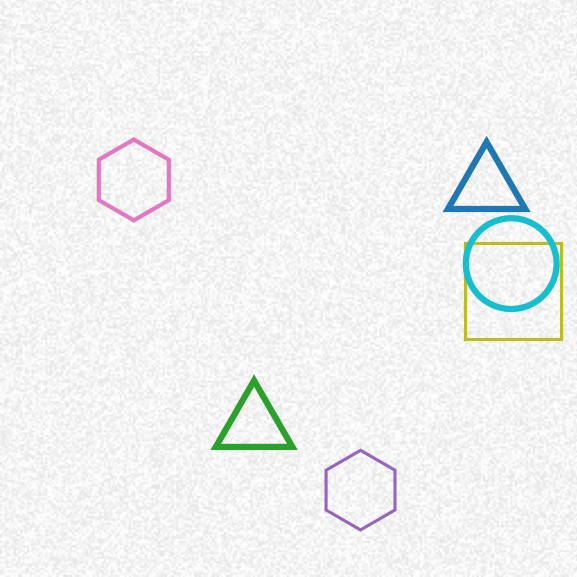[{"shape": "triangle", "thickness": 3, "radius": 0.39, "center": [0.843, 0.676]}, {"shape": "triangle", "thickness": 3, "radius": 0.38, "center": [0.44, 0.264]}, {"shape": "hexagon", "thickness": 1.5, "radius": 0.34, "center": [0.624, 0.15]}, {"shape": "hexagon", "thickness": 2, "radius": 0.35, "center": [0.232, 0.688]}, {"shape": "square", "thickness": 1.5, "radius": 0.41, "center": [0.889, 0.496]}, {"shape": "circle", "thickness": 3, "radius": 0.39, "center": [0.885, 0.543]}]